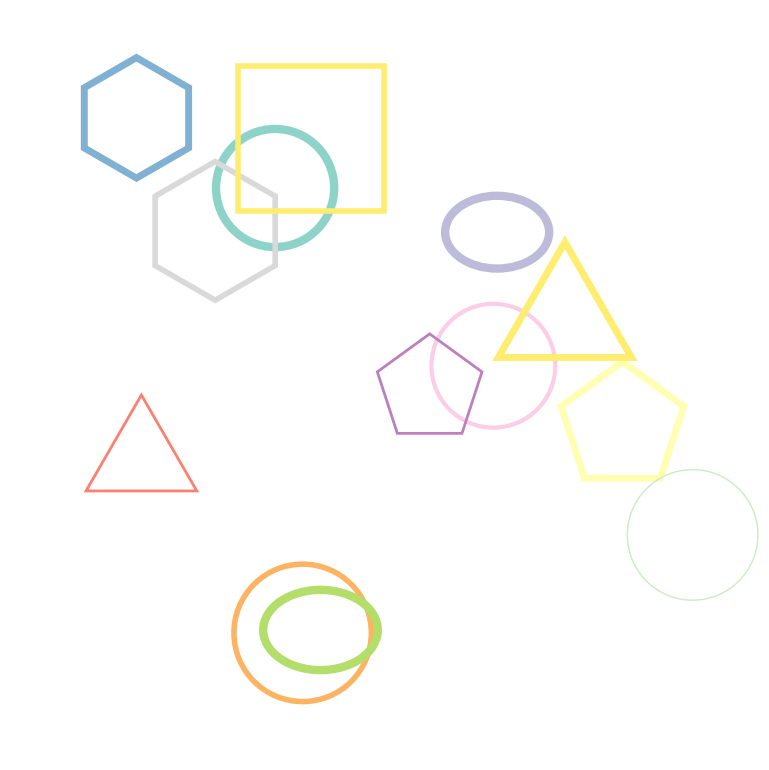[{"shape": "circle", "thickness": 3, "radius": 0.38, "center": [0.357, 0.756]}, {"shape": "pentagon", "thickness": 2.5, "radius": 0.42, "center": [0.808, 0.447]}, {"shape": "oval", "thickness": 3, "radius": 0.34, "center": [0.646, 0.698]}, {"shape": "triangle", "thickness": 1, "radius": 0.42, "center": [0.184, 0.404]}, {"shape": "hexagon", "thickness": 2.5, "radius": 0.39, "center": [0.177, 0.847]}, {"shape": "circle", "thickness": 2, "radius": 0.45, "center": [0.393, 0.178]}, {"shape": "oval", "thickness": 3, "radius": 0.37, "center": [0.416, 0.182]}, {"shape": "circle", "thickness": 1.5, "radius": 0.4, "center": [0.641, 0.525]}, {"shape": "hexagon", "thickness": 2, "radius": 0.45, "center": [0.279, 0.7]}, {"shape": "pentagon", "thickness": 1, "radius": 0.36, "center": [0.558, 0.495]}, {"shape": "circle", "thickness": 0.5, "radius": 0.42, "center": [0.9, 0.305]}, {"shape": "square", "thickness": 2, "radius": 0.47, "center": [0.404, 0.82]}, {"shape": "triangle", "thickness": 2.5, "radius": 0.5, "center": [0.734, 0.586]}]